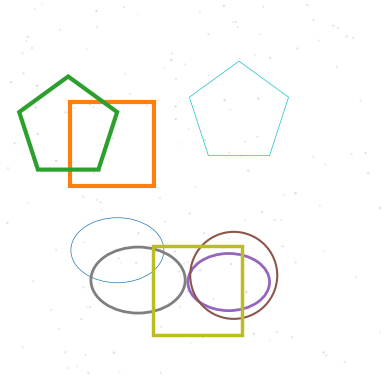[{"shape": "oval", "thickness": 0.5, "radius": 0.6, "center": [0.305, 0.35]}, {"shape": "square", "thickness": 3, "radius": 0.54, "center": [0.291, 0.626]}, {"shape": "pentagon", "thickness": 3, "radius": 0.67, "center": [0.177, 0.668]}, {"shape": "oval", "thickness": 2, "radius": 0.53, "center": [0.594, 0.267]}, {"shape": "circle", "thickness": 1.5, "radius": 0.57, "center": [0.607, 0.285]}, {"shape": "oval", "thickness": 2, "radius": 0.61, "center": [0.359, 0.273]}, {"shape": "square", "thickness": 2.5, "radius": 0.58, "center": [0.513, 0.245]}, {"shape": "pentagon", "thickness": 0.5, "radius": 0.68, "center": [0.621, 0.706]}]